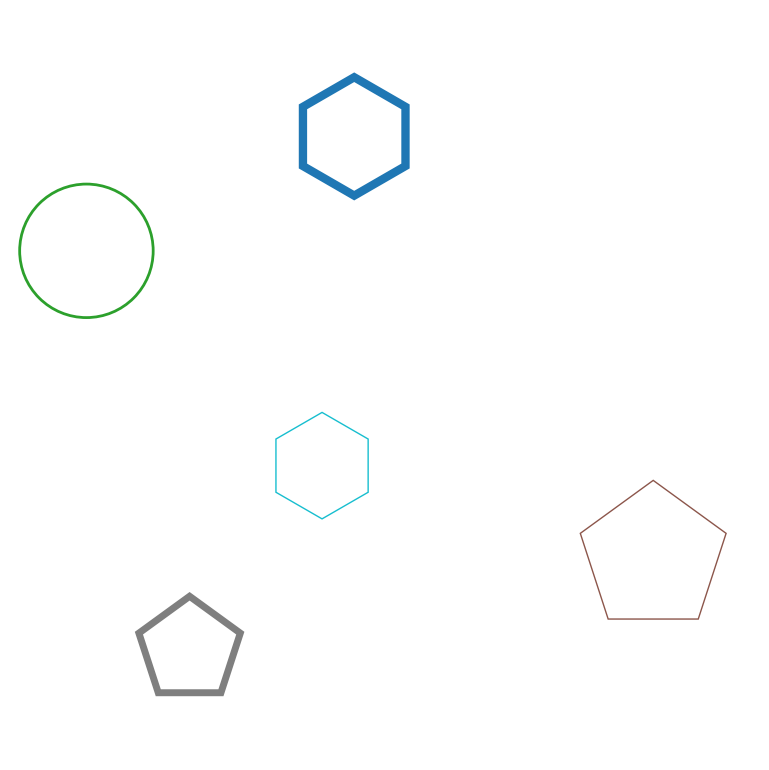[{"shape": "hexagon", "thickness": 3, "radius": 0.38, "center": [0.46, 0.823]}, {"shape": "circle", "thickness": 1, "radius": 0.43, "center": [0.112, 0.674]}, {"shape": "pentagon", "thickness": 0.5, "radius": 0.5, "center": [0.848, 0.277]}, {"shape": "pentagon", "thickness": 2.5, "radius": 0.35, "center": [0.246, 0.156]}, {"shape": "hexagon", "thickness": 0.5, "radius": 0.35, "center": [0.418, 0.395]}]